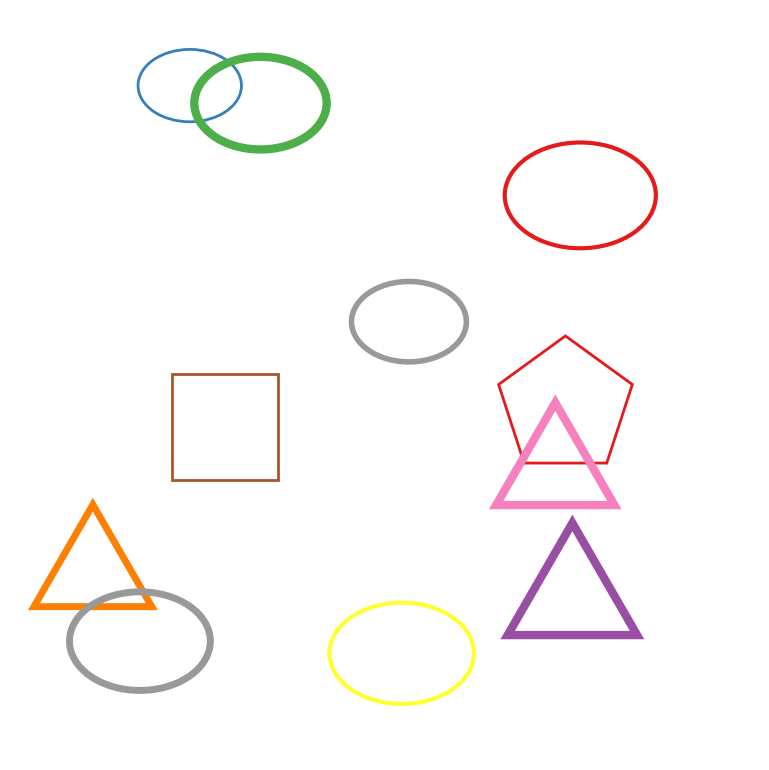[{"shape": "oval", "thickness": 1.5, "radius": 0.49, "center": [0.754, 0.746]}, {"shape": "pentagon", "thickness": 1, "radius": 0.46, "center": [0.734, 0.472]}, {"shape": "oval", "thickness": 1, "radius": 0.34, "center": [0.246, 0.889]}, {"shape": "oval", "thickness": 3, "radius": 0.43, "center": [0.338, 0.866]}, {"shape": "triangle", "thickness": 3, "radius": 0.49, "center": [0.743, 0.224]}, {"shape": "triangle", "thickness": 2.5, "radius": 0.44, "center": [0.121, 0.256]}, {"shape": "oval", "thickness": 1.5, "radius": 0.47, "center": [0.522, 0.152]}, {"shape": "square", "thickness": 1, "radius": 0.34, "center": [0.292, 0.445]}, {"shape": "triangle", "thickness": 3, "radius": 0.44, "center": [0.721, 0.388]}, {"shape": "oval", "thickness": 2.5, "radius": 0.46, "center": [0.182, 0.167]}, {"shape": "oval", "thickness": 2, "radius": 0.37, "center": [0.531, 0.582]}]